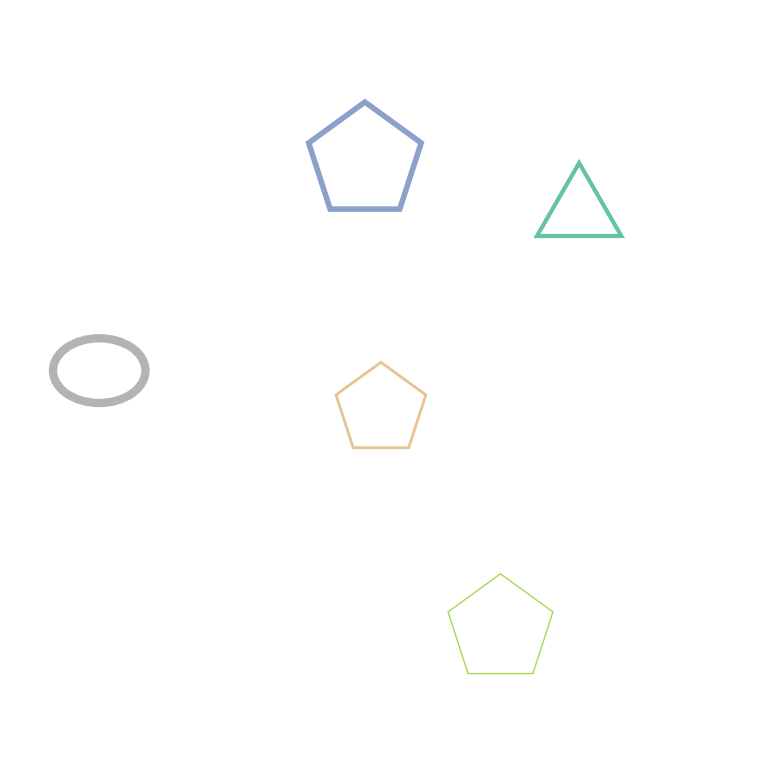[{"shape": "triangle", "thickness": 1.5, "radius": 0.32, "center": [0.752, 0.725]}, {"shape": "pentagon", "thickness": 2, "radius": 0.38, "center": [0.474, 0.791]}, {"shape": "pentagon", "thickness": 0.5, "radius": 0.36, "center": [0.65, 0.183]}, {"shape": "pentagon", "thickness": 1, "radius": 0.31, "center": [0.495, 0.468]}, {"shape": "oval", "thickness": 3, "radius": 0.3, "center": [0.129, 0.519]}]